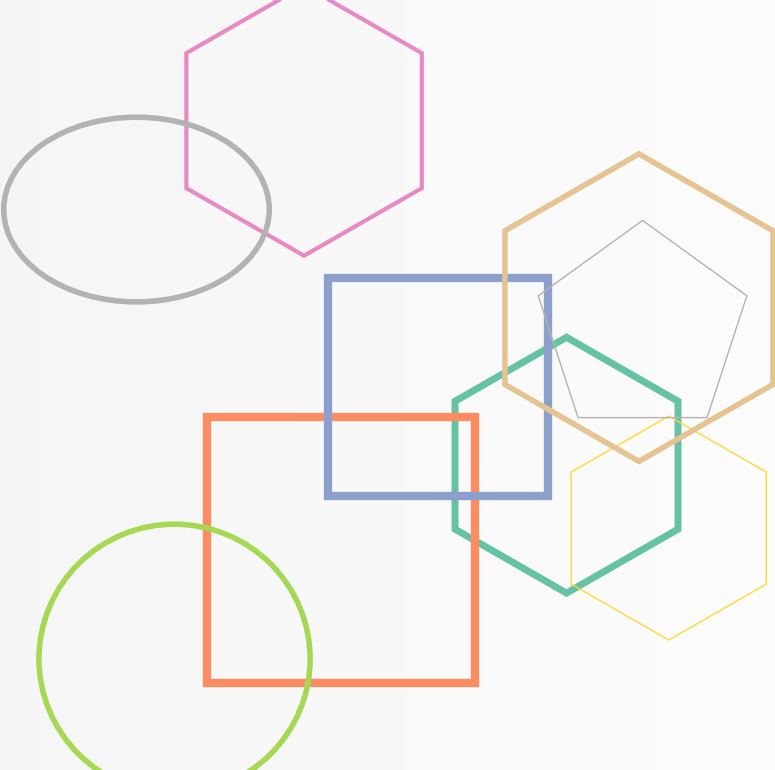[{"shape": "hexagon", "thickness": 2.5, "radius": 0.83, "center": [0.731, 0.396]}, {"shape": "square", "thickness": 3, "radius": 0.87, "center": [0.44, 0.286]}, {"shape": "square", "thickness": 3, "radius": 0.71, "center": [0.565, 0.497]}, {"shape": "hexagon", "thickness": 1.5, "radius": 0.88, "center": [0.392, 0.843]}, {"shape": "circle", "thickness": 2, "radius": 0.87, "center": [0.225, 0.144]}, {"shape": "hexagon", "thickness": 0.5, "radius": 0.73, "center": [0.863, 0.314]}, {"shape": "hexagon", "thickness": 2, "radius": 1.0, "center": [0.824, 0.6]}, {"shape": "oval", "thickness": 2, "radius": 0.86, "center": [0.176, 0.728]}, {"shape": "pentagon", "thickness": 0.5, "radius": 0.71, "center": [0.829, 0.572]}]